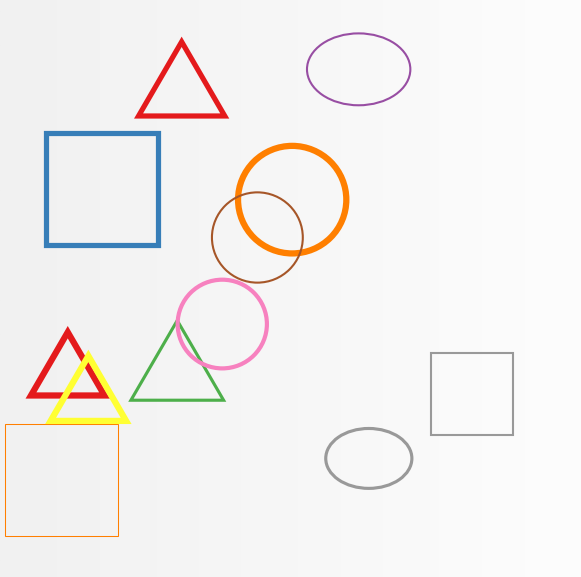[{"shape": "triangle", "thickness": 2.5, "radius": 0.43, "center": [0.313, 0.841]}, {"shape": "triangle", "thickness": 3, "radius": 0.37, "center": [0.117, 0.351]}, {"shape": "square", "thickness": 2.5, "radius": 0.48, "center": [0.175, 0.672]}, {"shape": "triangle", "thickness": 1.5, "radius": 0.46, "center": [0.305, 0.352]}, {"shape": "oval", "thickness": 1, "radius": 0.44, "center": [0.617, 0.879]}, {"shape": "square", "thickness": 0.5, "radius": 0.48, "center": [0.106, 0.168]}, {"shape": "circle", "thickness": 3, "radius": 0.47, "center": [0.503, 0.653]}, {"shape": "triangle", "thickness": 3, "radius": 0.38, "center": [0.152, 0.308]}, {"shape": "circle", "thickness": 1, "radius": 0.39, "center": [0.443, 0.588]}, {"shape": "circle", "thickness": 2, "radius": 0.38, "center": [0.382, 0.438]}, {"shape": "square", "thickness": 1, "radius": 0.35, "center": [0.812, 0.316]}, {"shape": "oval", "thickness": 1.5, "radius": 0.37, "center": [0.635, 0.205]}]